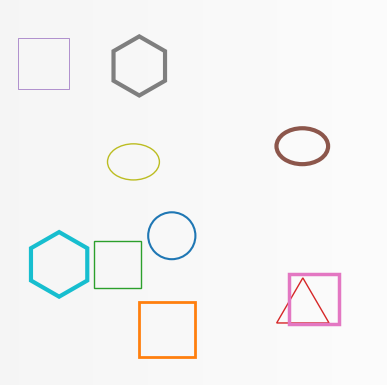[{"shape": "circle", "thickness": 1.5, "radius": 0.3, "center": [0.443, 0.388]}, {"shape": "square", "thickness": 2, "radius": 0.36, "center": [0.431, 0.144]}, {"shape": "square", "thickness": 1, "radius": 0.31, "center": [0.303, 0.313]}, {"shape": "triangle", "thickness": 1, "radius": 0.39, "center": [0.782, 0.2]}, {"shape": "square", "thickness": 0.5, "radius": 0.33, "center": [0.112, 0.835]}, {"shape": "oval", "thickness": 3, "radius": 0.33, "center": [0.78, 0.62]}, {"shape": "square", "thickness": 2.5, "radius": 0.32, "center": [0.811, 0.223]}, {"shape": "hexagon", "thickness": 3, "radius": 0.38, "center": [0.359, 0.829]}, {"shape": "oval", "thickness": 1, "radius": 0.33, "center": [0.344, 0.58]}, {"shape": "hexagon", "thickness": 3, "radius": 0.42, "center": [0.153, 0.313]}]